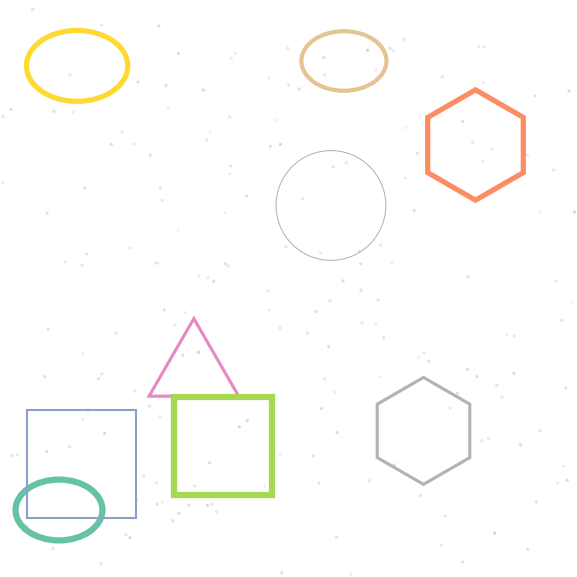[{"shape": "oval", "thickness": 3, "radius": 0.38, "center": [0.102, 0.116]}, {"shape": "hexagon", "thickness": 2.5, "radius": 0.48, "center": [0.823, 0.748]}, {"shape": "square", "thickness": 1, "radius": 0.47, "center": [0.141, 0.196]}, {"shape": "triangle", "thickness": 1.5, "radius": 0.45, "center": [0.336, 0.358]}, {"shape": "square", "thickness": 3, "radius": 0.42, "center": [0.386, 0.227]}, {"shape": "oval", "thickness": 2.5, "radius": 0.44, "center": [0.134, 0.885]}, {"shape": "oval", "thickness": 2, "radius": 0.37, "center": [0.596, 0.894]}, {"shape": "hexagon", "thickness": 1.5, "radius": 0.46, "center": [0.733, 0.253]}, {"shape": "circle", "thickness": 0.5, "radius": 0.48, "center": [0.573, 0.643]}]